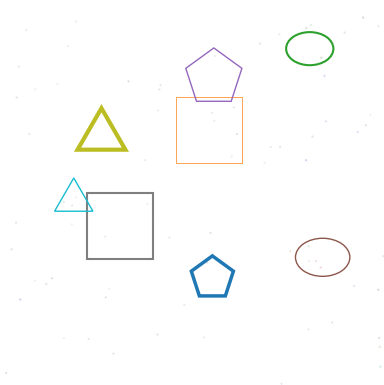[{"shape": "pentagon", "thickness": 2.5, "radius": 0.29, "center": [0.552, 0.278]}, {"shape": "square", "thickness": 0.5, "radius": 0.43, "center": [0.544, 0.662]}, {"shape": "oval", "thickness": 1.5, "radius": 0.31, "center": [0.805, 0.874]}, {"shape": "pentagon", "thickness": 1, "radius": 0.38, "center": [0.555, 0.799]}, {"shape": "oval", "thickness": 1, "radius": 0.35, "center": [0.838, 0.332]}, {"shape": "square", "thickness": 1.5, "radius": 0.43, "center": [0.313, 0.414]}, {"shape": "triangle", "thickness": 3, "radius": 0.36, "center": [0.264, 0.647]}, {"shape": "triangle", "thickness": 1, "radius": 0.29, "center": [0.192, 0.48]}]